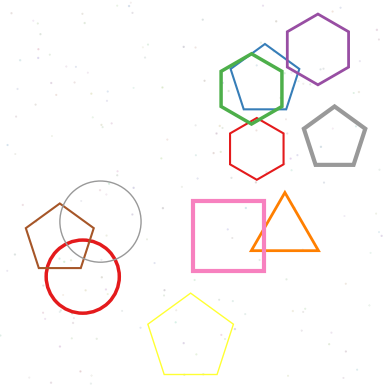[{"shape": "circle", "thickness": 2.5, "radius": 0.47, "center": [0.215, 0.282]}, {"shape": "hexagon", "thickness": 1.5, "radius": 0.4, "center": [0.667, 0.613]}, {"shape": "pentagon", "thickness": 1.5, "radius": 0.47, "center": [0.688, 0.792]}, {"shape": "hexagon", "thickness": 2.5, "radius": 0.46, "center": [0.653, 0.769]}, {"shape": "hexagon", "thickness": 2, "radius": 0.46, "center": [0.826, 0.872]}, {"shape": "triangle", "thickness": 2, "radius": 0.5, "center": [0.74, 0.399]}, {"shape": "pentagon", "thickness": 1, "radius": 0.58, "center": [0.495, 0.122]}, {"shape": "pentagon", "thickness": 1.5, "radius": 0.46, "center": [0.155, 0.379]}, {"shape": "square", "thickness": 3, "radius": 0.46, "center": [0.593, 0.387]}, {"shape": "pentagon", "thickness": 3, "radius": 0.42, "center": [0.869, 0.64]}, {"shape": "circle", "thickness": 1, "radius": 0.53, "center": [0.261, 0.424]}]